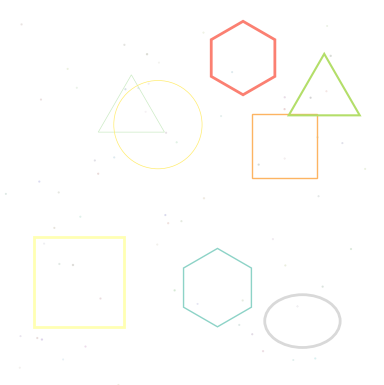[{"shape": "hexagon", "thickness": 1, "radius": 0.51, "center": [0.565, 0.253]}, {"shape": "square", "thickness": 2, "radius": 0.59, "center": [0.205, 0.267]}, {"shape": "hexagon", "thickness": 2, "radius": 0.48, "center": [0.631, 0.849]}, {"shape": "square", "thickness": 1, "radius": 0.42, "center": [0.738, 0.62]}, {"shape": "triangle", "thickness": 1.5, "radius": 0.53, "center": [0.842, 0.754]}, {"shape": "oval", "thickness": 2, "radius": 0.49, "center": [0.786, 0.166]}, {"shape": "triangle", "thickness": 0.5, "radius": 0.5, "center": [0.341, 0.706]}, {"shape": "circle", "thickness": 0.5, "radius": 0.57, "center": [0.41, 0.676]}]